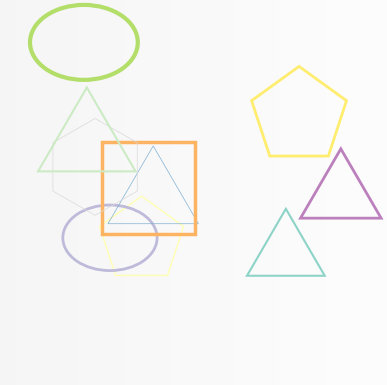[{"shape": "triangle", "thickness": 1.5, "radius": 0.58, "center": [0.738, 0.342]}, {"shape": "pentagon", "thickness": 1, "radius": 0.57, "center": [0.365, 0.377]}, {"shape": "oval", "thickness": 2, "radius": 0.61, "center": [0.284, 0.382]}, {"shape": "triangle", "thickness": 0.5, "radius": 0.67, "center": [0.395, 0.486]}, {"shape": "square", "thickness": 2.5, "radius": 0.6, "center": [0.384, 0.512]}, {"shape": "oval", "thickness": 3, "radius": 0.7, "center": [0.217, 0.89]}, {"shape": "hexagon", "thickness": 0.5, "radius": 0.63, "center": [0.245, 0.567]}, {"shape": "triangle", "thickness": 2, "radius": 0.6, "center": [0.88, 0.493]}, {"shape": "triangle", "thickness": 1.5, "radius": 0.73, "center": [0.224, 0.628]}, {"shape": "pentagon", "thickness": 2, "radius": 0.64, "center": [0.772, 0.699]}]